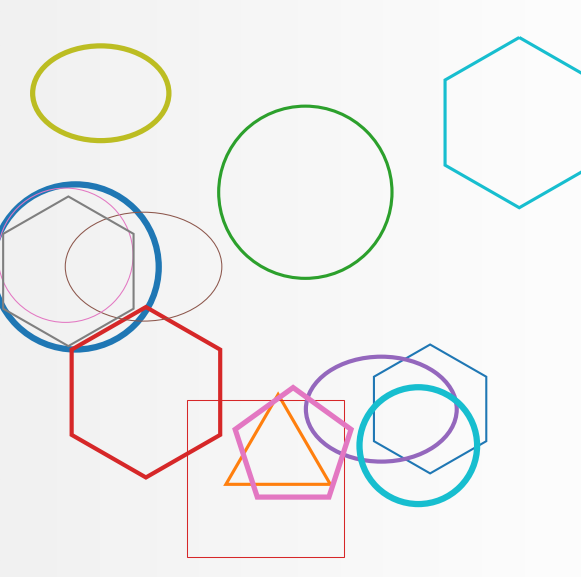[{"shape": "hexagon", "thickness": 1, "radius": 0.56, "center": [0.74, 0.291]}, {"shape": "circle", "thickness": 3, "radius": 0.72, "center": [0.13, 0.537]}, {"shape": "triangle", "thickness": 1.5, "radius": 0.52, "center": [0.478, 0.212]}, {"shape": "circle", "thickness": 1.5, "radius": 0.75, "center": [0.525, 0.666]}, {"shape": "square", "thickness": 0.5, "radius": 0.68, "center": [0.457, 0.17]}, {"shape": "hexagon", "thickness": 2, "radius": 0.74, "center": [0.251, 0.32]}, {"shape": "oval", "thickness": 2, "radius": 0.65, "center": [0.656, 0.291]}, {"shape": "oval", "thickness": 0.5, "radius": 0.67, "center": [0.247, 0.537]}, {"shape": "circle", "thickness": 0.5, "radius": 0.58, "center": [0.113, 0.557]}, {"shape": "pentagon", "thickness": 2.5, "radius": 0.52, "center": [0.504, 0.223]}, {"shape": "hexagon", "thickness": 1, "radius": 0.65, "center": [0.118, 0.529]}, {"shape": "oval", "thickness": 2.5, "radius": 0.59, "center": [0.173, 0.838]}, {"shape": "circle", "thickness": 3, "radius": 0.51, "center": [0.72, 0.227]}, {"shape": "hexagon", "thickness": 1.5, "radius": 0.74, "center": [0.893, 0.787]}]